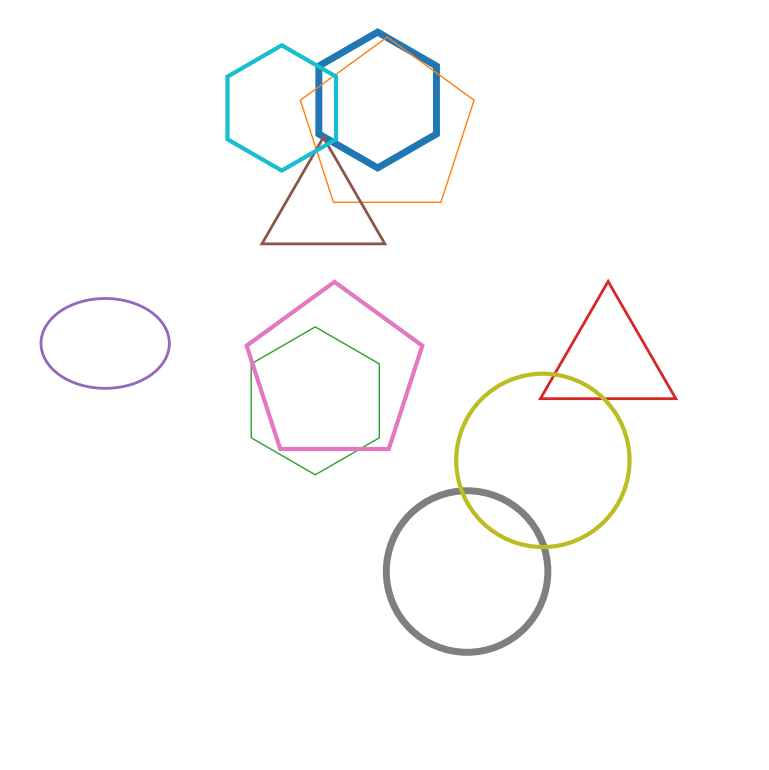[{"shape": "hexagon", "thickness": 2.5, "radius": 0.44, "center": [0.49, 0.87]}, {"shape": "pentagon", "thickness": 0.5, "radius": 0.59, "center": [0.503, 0.833]}, {"shape": "hexagon", "thickness": 0.5, "radius": 0.48, "center": [0.409, 0.479]}, {"shape": "triangle", "thickness": 1, "radius": 0.51, "center": [0.79, 0.533]}, {"shape": "oval", "thickness": 1, "radius": 0.42, "center": [0.137, 0.554]}, {"shape": "triangle", "thickness": 1, "radius": 0.46, "center": [0.42, 0.729]}, {"shape": "pentagon", "thickness": 1.5, "radius": 0.6, "center": [0.434, 0.514]}, {"shape": "circle", "thickness": 2.5, "radius": 0.52, "center": [0.607, 0.258]}, {"shape": "circle", "thickness": 1.5, "radius": 0.56, "center": [0.705, 0.402]}, {"shape": "hexagon", "thickness": 1.5, "radius": 0.41, "center": [0.366, 0.86]}]